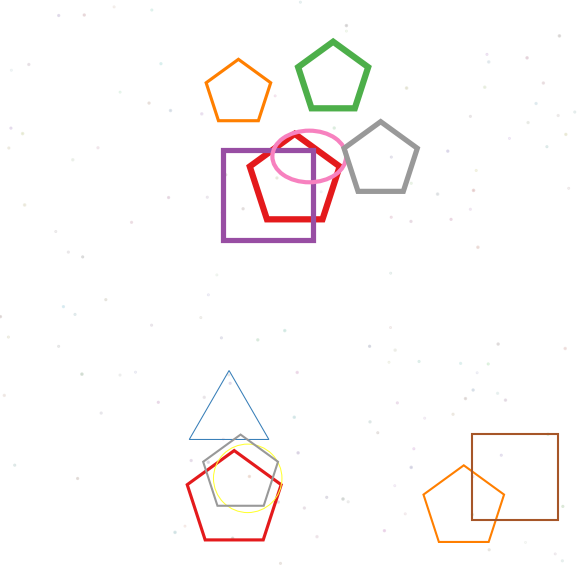[{"shape": "pentagon", "thickness": 1.5, "radius": 0.43, "center": [0.406, 0.133]}, {"shape": "pentagon", "thickness": 3, "radius": 0.41, "center": [0.51, 0.686]}, {"shape": "triangle", "thickness": 0.5, "radius": 0.4, "center": [0.397, 0.278]}, {"shape": "pentagon", "thickness": 3, "radius": 0.32, "center": [0.577, 0.863]}, {"shape": "square", "thickness": 2.5, "radius": 0.39, "center": [0.464, 0.661]}, {"shape": "pentagon", "thickness": 1.5, "radius": 0.29, "center": [0.413, 0.838]}, {"shape": "pentagon", "thickness": 1, "radius": 0.37, "center": [0.803, 0.12]}, {"shape": "circle", "thickness": 0.5, "radius": 0.3, "center": [0.429, 0.171]}, {"shape": "square", "thickness": 1, "radius": 0.37, "center": [0.892, 0.174]}, {"shape": "oval", "thickness": 2, "radius": 0.32, "center": [0.535, 0.728]}, {"shape": "pentagon", "thickness": 2.5, "radius": 0.33, "center": [0.659, 0.722]}, {"shape": "pentagon", "thickness": 1, "radius": 0.34, "center": [0.417, 0.178]}]